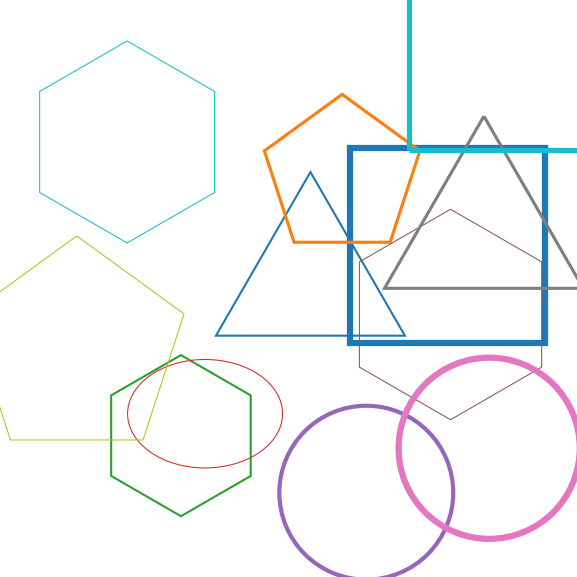[{"shape": "square", "thickness": 3, "radius": 0.84, "center": [0.775, 0.575]}, {"shape": "triangle", "thickness": 1, "radius": 0.94, "center": [0.538, 0.512]}, {"shape": "pentagon", "thickness": 1.5, "radius": 0.71, "center": [0.592, 0.694]}, {"shape": "hexagon", "thickness": 1, "radius": 0.7, "center": [0.313, 0.245]}, {"shape": "oval", "thickness": 0.5, "radius": 0.67, "center": [0.355, 0.283]}, {"shape": "circle", "thickness": 2, "radius": 0.75, "center": [0.634, 0.146]}, {"shape": "hexagon", "thickness": 0.5, "radius": 0.91, "center": [0.78, 0.455]}, {"shape": "circle", "thickness": 3, "radius": 0.78, "center": [0.847, 0.223]}, {"shape": "triangle", "thickness": 1.5, "radius": 0.99, "center": [0.838, 0.599]}, {"shape": "pentagon", "thickness": 0.5, "radius": 0.98, "center": [0.133, 0.395]}, {"shape": "hexagon", "thickness": 0.5, "radius": 0.87, "center": [0.22, 0.753]}, {"shape": "square", "thickness": 2.5, "radius": 0.75, "center": [0.858, 0.89]}]